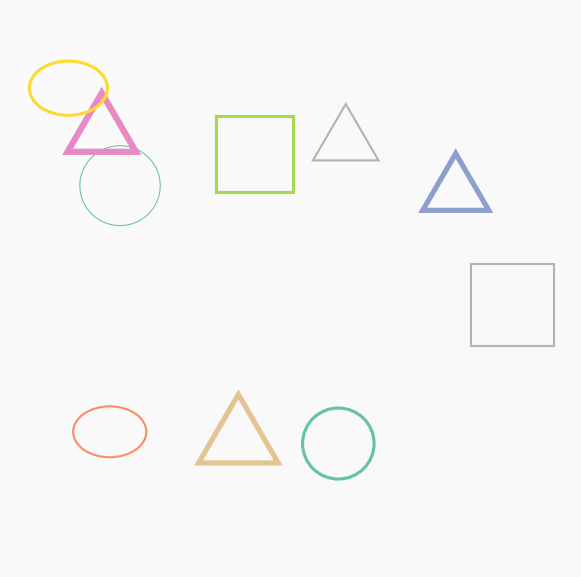[{"shape": "circle", "thickness": 1.5, "radius": 0.31, "center": [0.582, 0.231]}, {"shape": "circle", "thickness": 0.5, "radius": 0.35, "center": [0.207, 0.678]}, {"shape": "oval", "thickness": 1, "radius": 0.31, "center": [0.189, 0.251]}, {"shape": "triangle", "thickness": 2.5, "radius": 0.33, "center": [0.784, 0.668]}, {"shape": "triangle", "thickness": 3, "radius": 0.34, "center": [0.175, 0.77]}, {"shape": "square", "thickness": 1.5, "radius": 0.33, "center": [0.438, 0.733]}, {"shape": "oval", "thickness": 1.5, "radius": 0.34, "center": [0.118, 0.846]}, {"shape": "triangle", "thickness": 2.5, "radius": 0.4, "center": [0.41, 0.237]}, {"shape": "square", "thickness": 1, "radius": 0.36, "center": [0.881, 0.47]}, {"shape": "triangle", "thickness": 1, "radius": 0.33, "center": [0.595, 0.754]}]